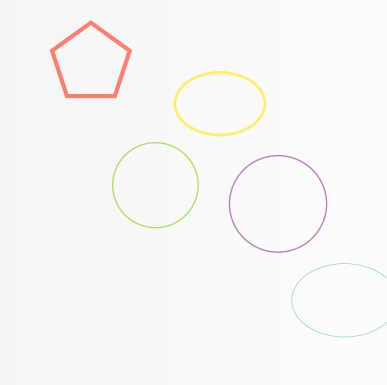[{"shape": "oval", "thickness": 0.5, "radius": 0.68, "center": [0.889, 0.22]}, {"shape": "pentagon", "thickness": 3, "radius": 0.53, "center": [0.235, 0.836]}, {"shape": "circle", "thickness": 1, "radius": 0.55, "center": [0.401, 0.519]}, {"shape": "circle", "thickness": 1, "radius": 0.63, "center": [0.717, 0.47]}, {"shape": "oval", "thickness": 2, "radius": 0.58, "center": [0.568, 0.731]}]